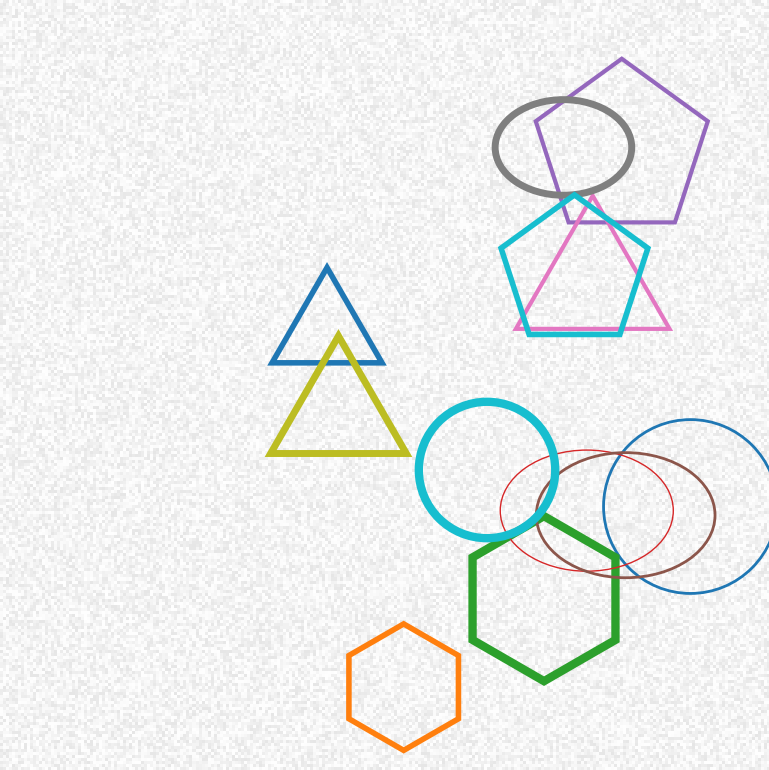[{"shape": "triangle", "thickness": 2, "radius": 0.41, "center": [0.425, 0.57]}, {"shape": "circle", "thickness": 1, "radius": 0.56, "center": [0.897, 0.342]}, {"shape": "hexagon", "thickness": 2, "radius": 0.41, "center": [0.524, 0.108]}, {"shape": "hexagon", "thickness": 3, "radius": 0.54, "center": [0.706, 0.223]}, {"shape": "oval", "thickness": 0.5, "radius": 0.56, "center": [0.762, 0.337]}, {"shape": "pentagon", "thickness": 1.5, "radius": 0.59, "center": [0.807, 0.806]}, {"shape": "oval", "thickness": 1, "radius": 0.58, "center": [0.813, 0.331]}, {"shape": "triangle", "thickness": 1.5, "radius": 0.58, "center": [0.77, 0.631]}, {"shape": "oval", "thickness": 2.5, "radius": 0.44, "center": [0.732, 0.808]}, {"shape": "triangle", "thickness": 2.5, "radius": 0.51, "center": [0.44, 0.462]}, {"shape": "circle", "thickness": 3, "radius": 0.44, "center": [0.633, 0.39]}, {"shape": "pentagon", "thickness": 2, "radius": 0.5, "center": [0.746, 0.647]}]